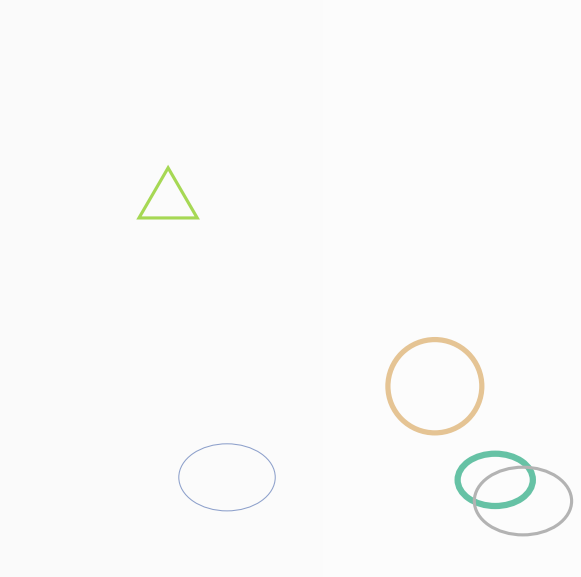[{"shape": "oval", "thickness": 3, "radius": 0.32, "center": [0.852, 0.168]}, {"shape": "oval", "thickness": 0.5, "radius": 0.41, "center": [0.391, 0.173]}, {"shape": "triangle", "thickness": 1.5, "radius": 0.29, "center": [0.289, 0.651]}, {"shape": "circle", "thickness": 2.5, "radius": 0.4, "center": [0.748, 0.33]}, {"shape": "oval", "thickness": 1.5, "radius": 0.42, "center": [0.9, 0.132]}]